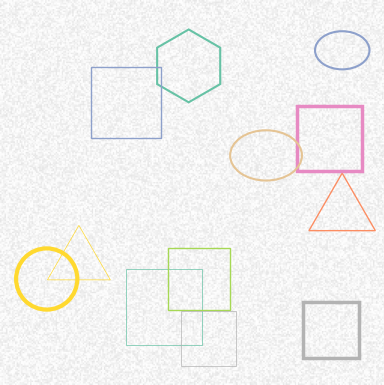[{"shape": "hexagon", "thickness": 1.5, "radius": 0.47, "center": [0.49, 0.829]}, {"shape": "square", "thickness": 0.5, "radius": 0.5, "center": [0.425, 0.202]}, {"shape": "triangle", "thickness": 1, "radius": 0.5, "center": [0.889, 0.451]}, {"shape": "oval", "thickness": 1.5, "radius": 0.35, "center": [0.889, 0.869]}, {"shape": "square", "thickness": 1, "radius": 0.46, "center": [0.328, 0.734]}, {"shape": "square", "thickness": 2.5, "radius": 0.42, "center": [0.856, 0.64]}, {"shape": "square", "thickness": 1, "radius": 0.4, "center": [0.516, 0.275]}, {"shape": "circle", "thickness": 3, "radius": 0.4, "center": [0.121, 0.275]}, {"shape": "triangle", "thickness": 0.5, "radius": 0.47, "center": [0.205, 0.32]}, {"shape": "oval", "thickness": 1.5, "radius": 0.47, "center": [0.691, 0.596]}, {"shape": "square", "thickness": 0.5, "radius": 0.36, "center": [0.541, 0.121]}, {"shape": "square", "thickness": 2.5, "radius": 0.36, "center": [0.859, 0.142]}]